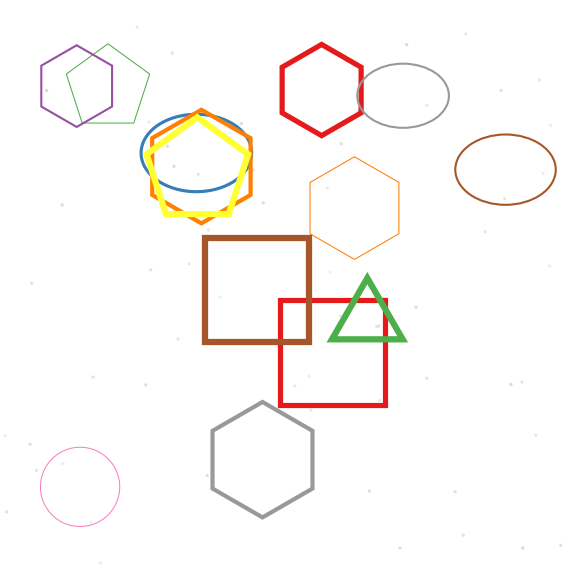[{"shape": "hexagon", "thickness": 2.5, "radius": 0.39, "center": [0.557, 0.843]}, {"shape": "square", "thickness": 2.5, "radius": 0.45, "center": [0.576, 0.389]}, {"shape": "oval", "thickness": 1.5, "radius": 0.48, "center": [0.34, 0.734]}, {"shape": "pentagon", "thickness": 0.5, "radius": 0.38, "center": [0.187, 0.847]}, {"shape": "triangle", "thickness": 3, "radius": 0.35, "center": [0.636, 0.447]}, {"shape": "hexagon", "thickness": 1, "radius": 0.35, "center": [0.133, 0.85]}, {"shape": "hexagon", "thickness": 0.5, "radius": 0.44, "center": [0.614, 0.639]}, {"shape": "hexagon", "thickness": 2, "radius": 0.49, "center": [0.349, 0.711]}, {"shape": "pentagon", "thickness": 3, "radius": 0.46, "center": [0.342, 0.703]}, {"shape": "square", "thickness": 3, "radius": 0.45, "center": [0.445, 0.497]}, {"shape": "oval", "thickness": 1, "radius": 0.43, "center": [0.875, 0.705]}, {"shape": "circle", "thickness": 0.5, "radius": 0.34, "center": [0.139, 0.156]}, {"shape": "hexagon", "thickness": 2, "radius": 0.5, "center": [0.455, 0.203]}, {"shape": "oval", "thickness": 1, "radius": 0.4, "center": [0.698, 0.833]}]